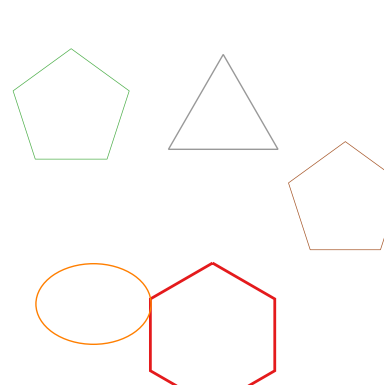[{"shape": "hexagon", "thickness": 2, "radius": 0.93, "center": [0.552, 0.13]}, {"shape": "pentagon", "thickness": 0.5, "radius": 0.79, "center": [0.185, 0.715]}, {"shape": "oval", "thickness": 1, "radius": 0.75, "center": [0.243, 0.21]}, {"shape": "pentagon", "thickness": 0.5, "radius": 0.78, "center": [0.897, 0.477]}, {"shape": "triangle", "thickness": 1, "radius": 0.82, "center": [0.58, 0.694]}]